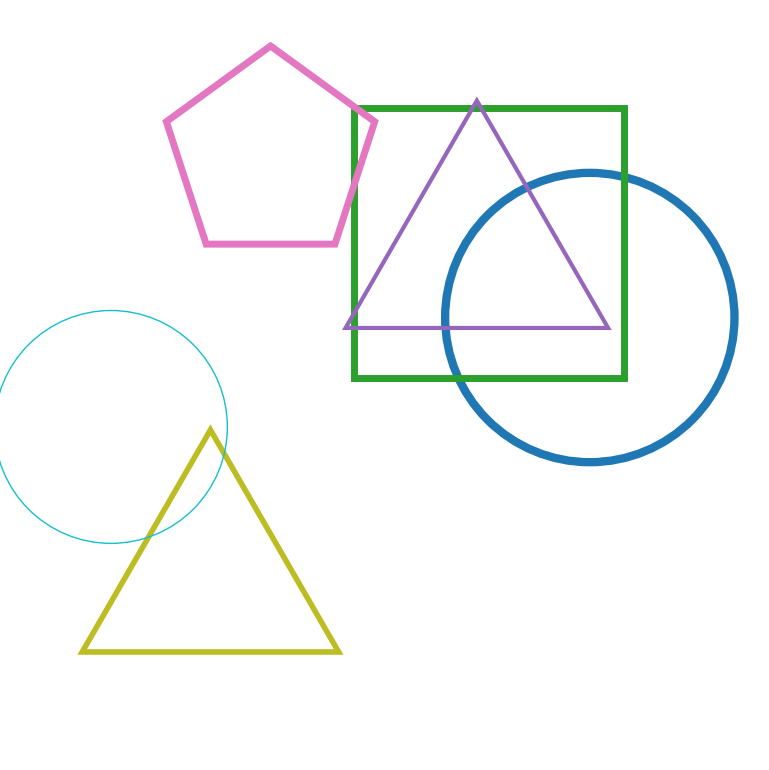[{"shape": "circle", "thickness": 3, "radius": 0.94, "center": [0.766, 0.588]}, {"shape": "square", "thickness": 2.5, "radius": 0.88, "center": [0.635, 0.684]}, {"shape": "triangle", "thickness": 1.5, "radius": 0.98, "center": [0.619, 0.672]}, {"shape": "pentagon", "thickness": 2.5, "radius": 0.71, "center": [0.351, 0.798]}, {"shape": "triangle", "thickness": 2, "radius": 0.96, "center": [0.273, 0.249]}, {"shape": "circle", "thickness": 0.5, "radius": 0.76, "center": [0.144, 0.446]}]